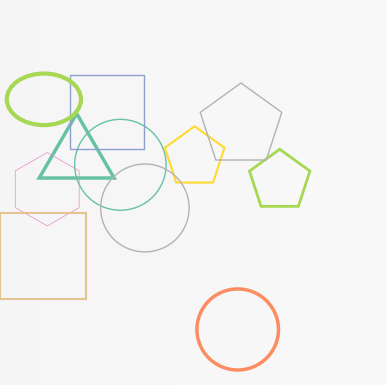[{"shape": "circle", "thickness": 1, "radius": 0.59, "center": [0.311, 0.572]}, {"shape": "triangle", "thickness": 2.5, "radius": 0.56, "center": [0.198, 0.593]}, {"shape": "circle", "thickness": 2.5, "radius": 0.53, "center": [0.613, 0.144]}, {"shape": "square", "thickness": 1, "radius": 0.48, "center": [0.276, 0.709]}, {"shape": "hexagon", "thickness": 0.5, "radius": 0.48, "center": [0.122, 0.509]}, {"shape": "pentagon", "thickness": 2, "radius": 0.41, "center": [0.722, 0.53]}, {"shape": "oval", "thickness": 3, "radius": 0.48, "center": [0.113, 0.742]}, {"shape": "pentagon", "thickness": 1.5, "radius": 0.4, "center": [0.502, 0.591]}, {"shape": "square", "thickness": 1.5, "radius": 0.56, "center": [0.111, 0.336]}, {"shape": "circle", "thickness": 1, "radius": 0.57, "center": [0.374, 0.46]}, {"shape": "pentagon", "thickness": 1, "radius": 0.55, "center": [0.622, 0.674]}]